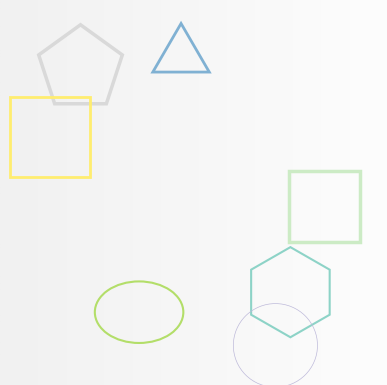[{"shape": "hexagon", "thickness": 1.5, "radius": 0.59, "center": [0.749, 0.241]}, {"shape": "circle", "thickness": 0.5, "radius": 0.54, "center": [0.711, 0.103]}, {"shape": "triangle", "thickness": 2, "radius": 0.42, "center": [0.467, 0.855]}, {"shape": "oval", "thickness": 1.5, "radius": 0.57, "center": [0.359, 0.189]}, {"shape": "pentagon", "thickness": 2.5, "radius": 0.57, "center": [0.208, 0.822]}, {"shape": "square", "thickness": 2.5, "radius": 0.46, "center": [0.837, 0.463]}, {"shape": "square", "thickness": 2, "radius": 0.52, "center": [0.13, 0.644]}]